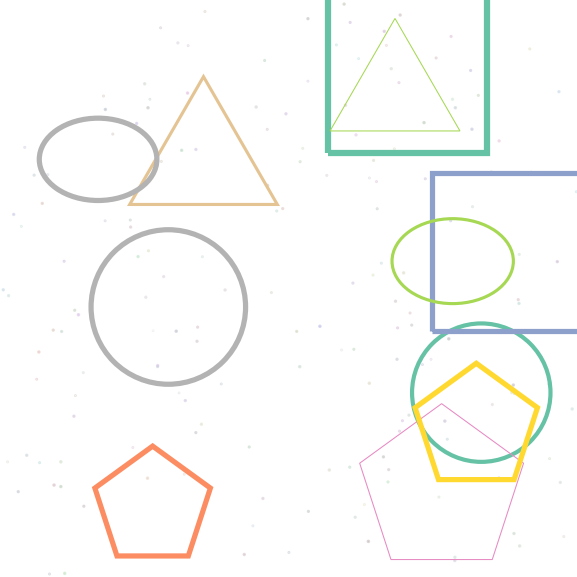[{"shape": "circle", "thickness": 2, "radius": 0.6, "center": [0.833, 0.319]}, {"shape": "square", "thickness": 3, "radius": 0.69, "center": [0.706, 0.872]}, {"shape": "pentagon", "thickness": 2.5, "radius": 0.53, "center": [0.264, 0.121]}, {"shape": "square", "thickness": 2.5, "radius": 0.68, "center": [0.885, 0.562]}, {"shape": "pentagon", "thickness": 0.5, "radius": 0.75, "center": [0.765, 0.151]}, {"shape": "triangle", "thickness": 0.5, "radius": 0.65, "center": [0.684, 0.837]}, {"shape": "oval", "thickness": 1.5, "radius": 0.53, "center": [0.784, 0.547]}, {"shape": "pentagon", "thickness": 2.5, "radius": 0.56, "center": [0.825, 0.259]}, {"shape": "triangle", "thickness": 1.5, "radius": 0.74, "center": [0.352, 0.719]}, {"shape": "circle", "thickness": 2.5, "radius": 0.67, "center": [0.291, 0.468]}, {"shape": "oval", "thickness": 2.5, "radius": 0.51, "center": [0.17, 0.723]}]